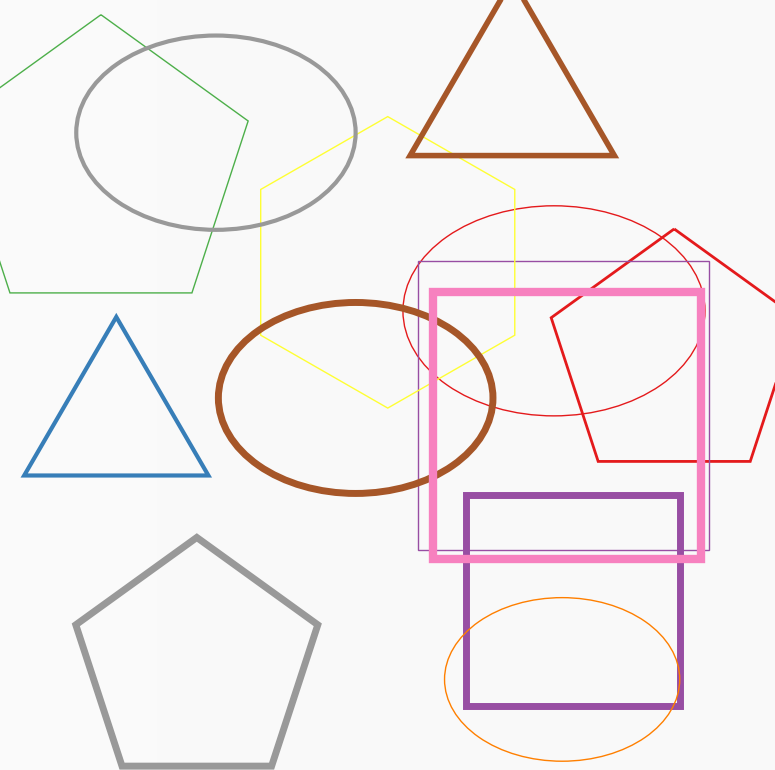[{"shape": "pentagon", "thickness": 1, "radius": 0.83, "center": [0.87, 0.536]}, {"shape": "oval", "thickness": 0.5, "radius": 0.97, "center": [0.715, 0.596]}, {"shape": "triangle", "thickness": 1.5, "radius": 0.69, "center": [0.15, 0.451]}, {"shape": "pentagon", "thickness": 0.5, "radius": 1.0, "center": [0.13, 0.781]}, {"shape": "square", "thickness": 0.5, "radius": 0.94, "center": [0.728, 0.474]}, {"shape": "square", "thickness": 2.5, "radius": 0.69, "center": [0.739, 0.22]}, {"shape": "oval", "thickness": 0.5, "radius": 0.76, "center": [0.725, 0.118]}, {"shape": "hexagon", "thickness": 0.5, "radius": 0.95, "center": [0.5, 0.659]}, {"shape": "triangle", "thickness": 2, "radius": 0.76, "center": [0.661, 0.874]}, {"shape": "oval", "thickness": 2.5, "radius": 0.89, "center": [0.459, 0.483]}, {"shape": "square", "thickness": 3, "radius": 0.87, "center": [0.732, 0.447]}, {"shape": "pentagon", "thickness": 2.5, "radius": 0.82, "center": [0.254, 0.138]}, {"shape": "oval", "thickness": 1.5, "radius": 0.9, "center": [0.279, 0.828]}]